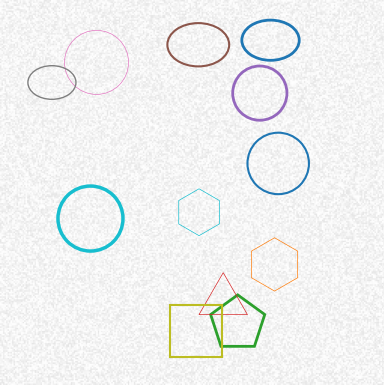[{"shape": "circle", "thickness": 1.5, "radius": 0.4, "center": [0.723, 0.575]}, {"shape": "oval", "thickness": 2, "radius": 0.37, "center": [0.703, 0.896]}, {"shape": "hexagon", "thickness": 0.5, "radius": 0.35, "center": [0.713, 0.313]}, {"shape": "pentagon", "thickness": 2, "radius": 0.37, "center": [0.617, 0.16]}, {"shape": "triangle", "thickness": 0.5, "radius": 0.36, "center": [0.58, 0.219]}, {"shape": "circle", "thickness": 2, "radius": 0.35, "center": [0.675, 0.758]}, {"shape": "oval", "thickness": 1.5, "radius": 0.4, "center": [0.515, 0.884]}, {"shape": "circle", "thickness": 0.5, "radius": 0.42, "center": [0.251, 0.838]}, {"shape": "oval", "thickness": 1, "radius": 0.31, "center": [0.135, 0.786]}, {"shape": "square", "thickness": 1.5, "radius": 0.34, "center": [0.509, 0.14]}, {"shape": "hexagon", "thickness": 0.5, "radius": 0.3, "center": [0.517, 0.449]}, {"shape": "circle", "thickness": 2.5, "radius": 0.42, "center": [0.235, 0.432]}]